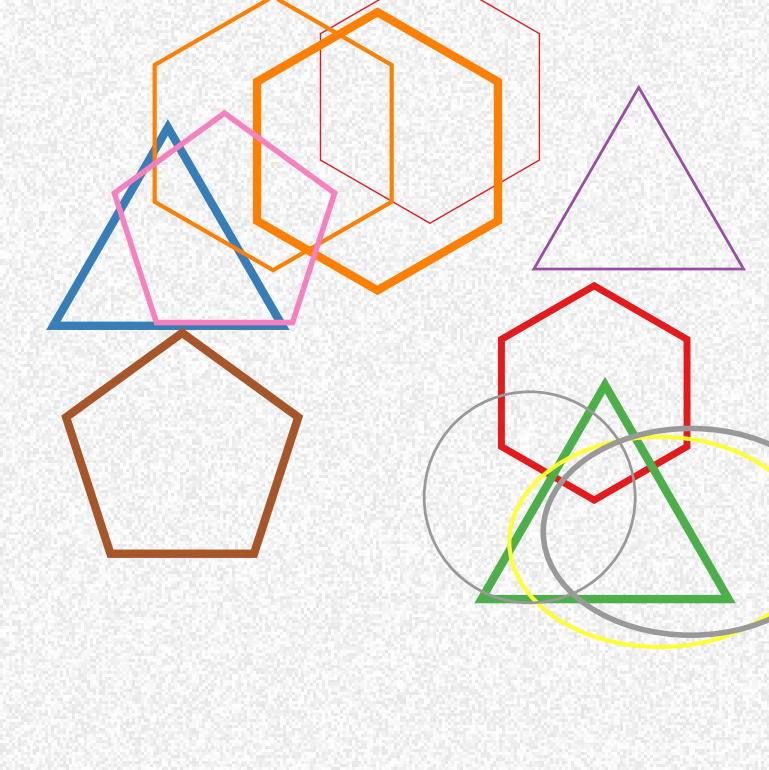[{"shape": "hexagon", "thickness": 2.5, "radius": 0.7, "center": [0.772, 0.49]}, {"shape": "hexagon", "thickness": 0.5, "radius": 0.82, "center": [0.558, 0.874]}, {"shape": "triangle", "thickness": 3, "radius": 0.86, "center": [0.218, 0.663]}, {"shape": "triangle", "thickness": 3, "radius": 0.93, "center": [0.786, 0.315]}, {"shape": "triangle", "thickness": 1, "radius": 0.79, "center": [0.83, 0.729]}, {"shape": "hexagon", "thickness": 3, "radius": 0.9, "center": [0.49, 0.804]}, {"shape": "hexagon", "thickness": 1.5, "radius": 0.89, "center": [0.355, 0.827]}, {"shape": "oval", "thickness": 1.5, "radius": 0.98, "center": [0.856, 0.296]}, {"shape": "pentagon", "thickness": 3, "radius": 0.79, "center": [0.237, 0.409]}, {"shape": "pentagon", "thickness": 2, "radius": 0.75, "center": [0.292, 0.703]}, {"shape": "circle", "thickness": 1, "radius": 0.69, "center": [0.688, 0.354]}, {"shape": "oval", "thickness": 2, "radius": 0.96, "center": [0.897, 0.309]}]